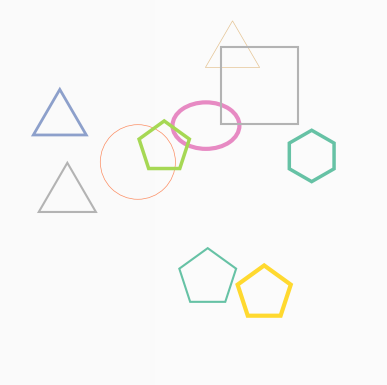[{"shape": "hexagon", "thickness": 2.5, "radius": 0.33, "center": [0.804, 0.595]}, {"shape": "pentagon", "thickness": 1.5, "radius": 0.39, "center": [0.536, 0.278]}, {"shape": "circle", "thickness": 0.5, "radius": 0.48, "center": [0.356, 0.579]}, {"shape": "triangle", "thickness": 2, "radius": 0.39, "center": [0.154, 0.689]}, {"shape": "oval", "thickness": 3, "radius": 0.43, "center": [0.532, 0.674]}, {"shape": "pentagon", "thickness": 2.5, "radius": 0.34, "center": [0.424, 0.618]}, {"shape": "pentagon", "thickness": 3, "radius": 0.36, "center": [0.682, 0.238]}, {"shape": "triangle", "thickness": 0.5, "radius": 0.4, "center": [0.6, 0.865]}, {"shape": "square", "thickness": 1.5, "radius": 0.5, "center": [0.669, 0.778]}, {"shape": "triangle", "thickness": 1.5, "radius": 0.43, "center": [0.174, 0.492]}]